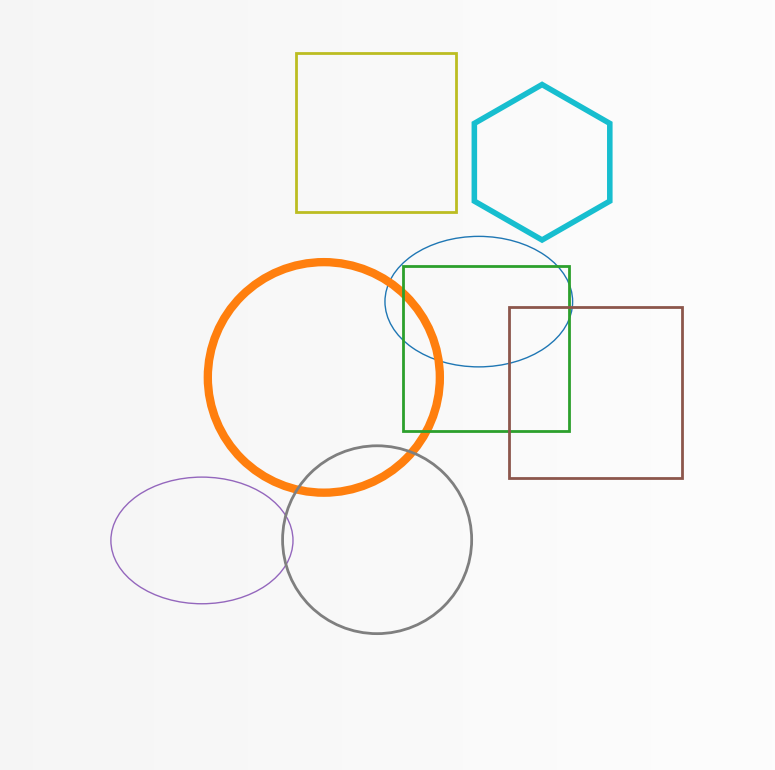[{"shape": "oval", "thickness": 0.5, "radius": 0.61, "center": [0.618, 0.608]}, {"shape": "circle", "thickness": 3, "radius": 0.75, "center": [0.418, 0.51]}, {"shape": "square", "thickness": 1, "radius": 0.53, "center": [0.627, 0.548]}, {"shape": "oval", "thickness": 0.5, "radius": 0.59, "center": [0.261, 0.298]}, {"shape": "square", "thickness": 1, "radius": 0.56, "center": [0.768, 0.49]}, {"shape": "circle", "thickness": 1, "radius": 0.61, "center": [0.487, 0.299]}, {"shape": "square", "thickness": 1, "radius": 0.51, "center": [0.485, 0.828]}, {"shape": "hexagon", "thickness": 2, "radius": 0.5, "center": [0.699, 0.789]}]